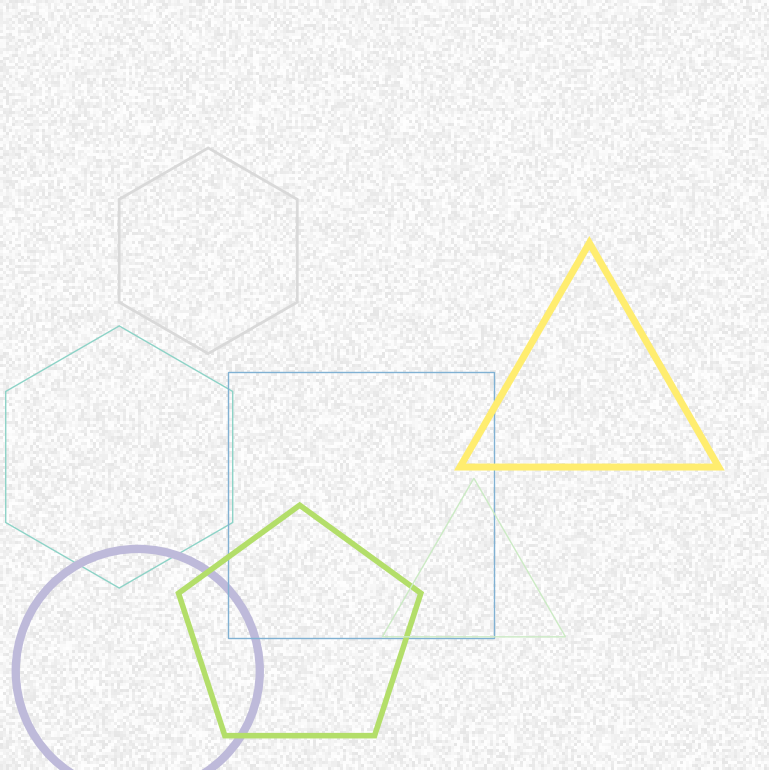[{"shape": "hexagon", "thickness": 0.5, "radius": 0.85, "center": [0.155, 0.407]}, {"shape": "circle", "thickness": 3, "radius": 0.79, "center": [0.179, 0.129]}, {"shape": "square", "thickness": 0.5, "radius": 0.86, "center": [0.469, 0.344]}, {"shape": "pentagon", "thickness": 2, "radius": 0.83, "center": [0.389, 0.178]}, {"shape": "hexagon", "thickness": 1, "radius": 0.67, "center": [0.27, 0.674]}, {"shape": "triangle", "thickness": 0.5, "radius": 0.69, "center": [0.615, 0.242]}, {"shape": "triangle", "thickness": 2.5, "radius": 0.97, "center": [0.765, 0.49]}]